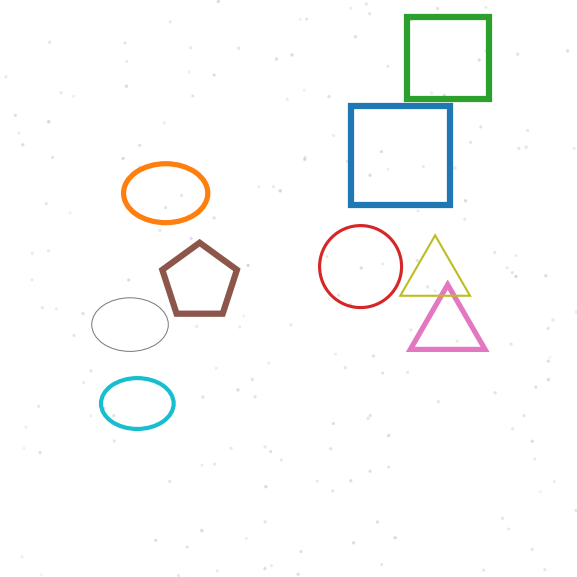[{"shape": "square", "thickness": 3, "radius": 0.43, "center": [0.693, 0.73]}, {"shape": "oval", "thickness": 2.5, "radius": 0.36, "center": [0.287, 0.665]}, {"shape": "square", "thickness": 3, "radius": 0.36, "center": [0.776, 0.899]}, {"shape": "circle", "thickness": 1.5, "radius": 0.35, "center": [0.624, 0.538]}, {"shape": "pentagon", "thickness": 3, "radius": 0.34, "center": [0.346, 0.511]}, {"shape": "triangle", "thickness": 2.5, "radius": 0.37, "center": [0.775, 0.431]}, {"shape": "oval", "thickness": 0.5, "radius": 0.33, "center": [0.225, 0.437]}, {"shape": "triangle", "thickness": 1, "radius": 0.35, "center": [0.753, 0.522]}, {"shape": "oval", "thickness": 2, "radius": 0.31, "center": [0.238, 0.3]}]